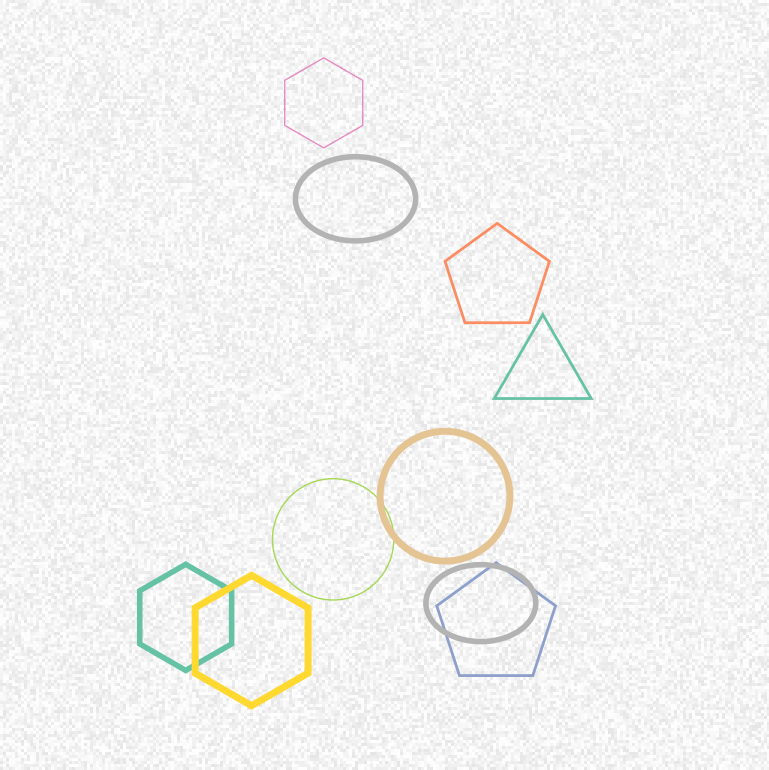[{"shape": "hexagon", "thickness": 2, "radius": 0.34, "center": [0.241, 0.198]}, {"shape": "triangle", "thickness": 1, "radius": 0.36, "center": [0.705, 0.519]}, {"shape": "pentagon", "thickness": 1, "radius": 0.36, "center": [0.646, 0.639]}, {"shape": "pentagon", "thickness": 1, "radius": 0.41, "center": [0.644, 0.188]}, {"shape": "hexagon", "thickness": 0.5, "radius": 0.29, "center": [0.42, 0.866]}, {"shape": "circle", "thickness": 0.5, "radius": 0.39, "center": [0.433, 0.3]}, {"shape": "hexagon", "thickness": 2.5, "radius": 0.42, "center": [0.327, 0.168]}, {"shape": "circle", "thickness": 2.5, "radius": 0.42, "center": [0.578, 0.356]}, {"shape": "oval", "thickness": 2, "radius": 0.36, "center": [0.624, 0.217]}, {"shape": "oval", "thickness": 2, "radius": 0.39, "center": [0.462, 0.742]}]